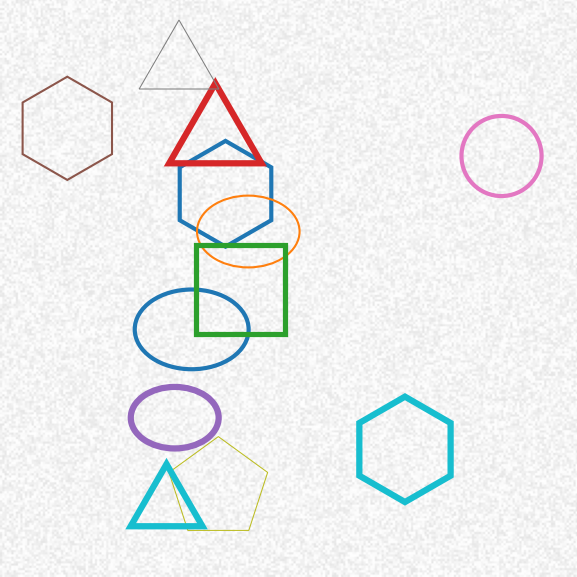[{"shape": "hexagon", "thickness": 2, "radius": 0.46, "center": [0.39, 0.664]}, {"shape": "oval", "thickness": 2, "radius": 0.49, "center": [0.332, 0.429]}, {"shape": "oval", "thickness": 1, "radius": 0.44, "center": [0.43, 0.598]}, {"shape": "square", "thickness": 2.5, "radius": 0.39, "center": [0.417, 0.498]}, {"shape": "triangle", "thickness": 3, "radius": 0.46, "center": [0.373, 0.763]}, {"shape": "oval", "thickness": 3, "radius": 0.38, "center": [0.303, 0.276]}, {"shape": "hexagon", "thickness": 1, "radius": 0.45, "center": [0.117, 0.777]}, {"shape": "circle", "thickness": 2, "radius": 0.35, "center": [0.868, 0.729]}, {"shape": "triangle", "thickness": 0.5, "radius": 0.4, "center": [0.31, 0.885]}, {"shape": "pentagon", "thickness": 0.5, "radius": 0.45, "center": [0.378, 0.153]}, {"shape": "hexagon", "thickness": 3, "radius": 0.46, "center": [0.701, 0.221]}, {"shape": "triangle", "thickness": 3, "radius": 0.36, "center": [0.288, 0.124]}]